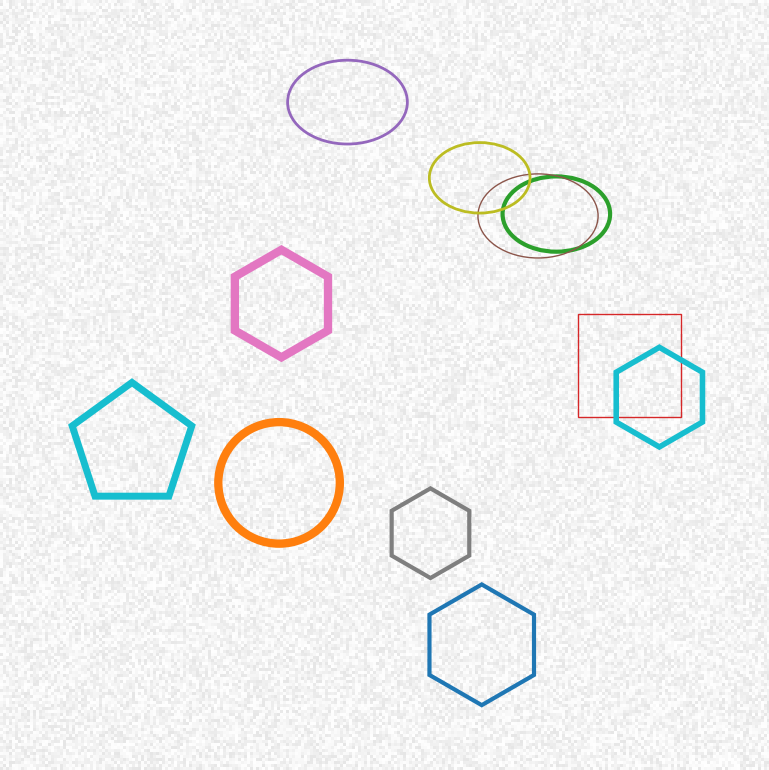[{"shape": "hexagon", "thickness": 1.5, "radius": 0.39, "center": [0.626, 0.163]}, {"shape": "circle", "thickness": 3, "radius": 0.39, "center": [0.362, 0.373]}, {"shape": "oval", "thickness": 1.5, "radius": 0.35, "center": [0.723, 0.722]}, {"shape": "square", "thickness": 0.5, "radius": 0.33, "center": [0.817, 0.525]}, {"shape": "oval", "thickness": 1, "radius": 0.39, "center": [0.451, 0.867]}, {"shape": "oval", "thickness": 0.5, "radius": 0.39, "center": [0.699, 0.72]}, {"shape": "hexagon", "thickness": 3, "radius": 0.35, "center": [0.365, 0.606]}, {"shape": "hexagon", "thickness": 1.5, "radius": 0.29, "center": [0.559, 0.308]}, {"shape": "oval", "thickness": 1, "radius": 0.33, "center": [0.623, 0.769]}, {"shape": "hexagon", "thickness": 2, "radius": 0.32, "center": [0.856, 0.484]}, {"shape": "pentagon", "thickness": 2.5, "radius": 0.41, "center": [0.171, 0.422]}]